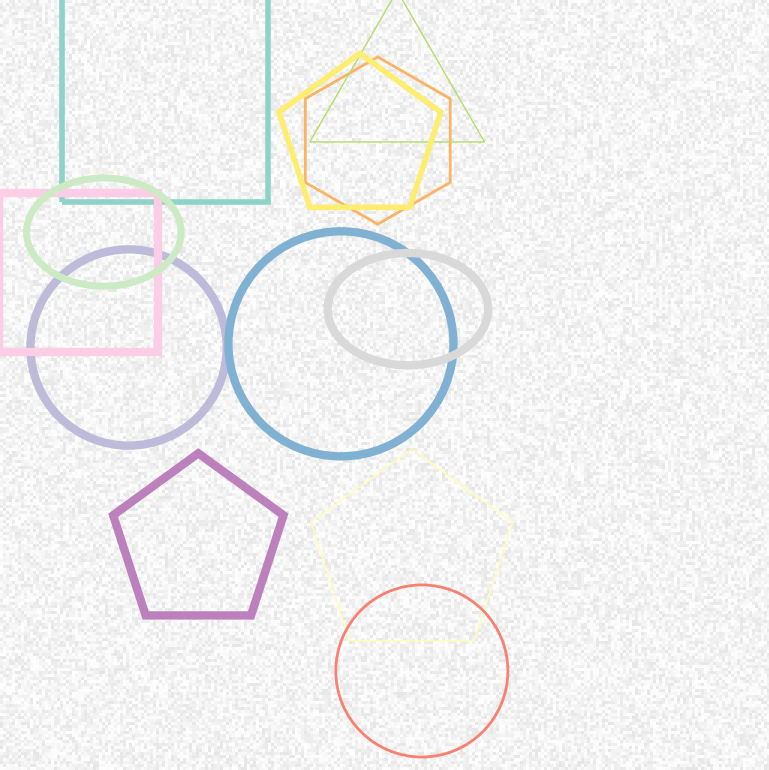[{"shape": "square", "thickness": 2, "radius": 0.67, "center": [0.214, 0.871]}, {"shape": "pentagon", "thickness": 0.5, "radius": 0.69, "center": [0.535, 0.279]}, {"shape": "circle", "thickness": 3, "radius": 0.64, "center": [0.167, 0.549]}, {"shape": "circle", "thickness": 1, "radius": 0.56, "center": [0.548, 0.129]}, {"shape": "circle", "thickness": 3, "radius": 0.73, "center": [0.443, 0.553]}, {"shape": "hexagon", "thickness": 1, "radius": 0.54, "center": [0.491, 0.817]}, {"shape": "triangle", "thickness": 0.5, "radius": 0.65, "center": [0.516, 0.881]}, {"shape": "square", "thickness": 3, "radius": 0.52, "center": [0.102, 0.646]}, {"shape": "oval", "thickness": 3, "radius": 0.52, "center": [0.53, 0.599]}, {"shape": "pentagon", "thickness": 3, "radius": 0.58, "center": [0.258, 0.295]}, {"shape": "oval", "thickness": 2.5, "radius": 0.5, "center": [0.135, 0.699]}, {"shape": "pentagon", "thickness": 2, "radius": 0.55, "center": [0.467, 0.82]}]